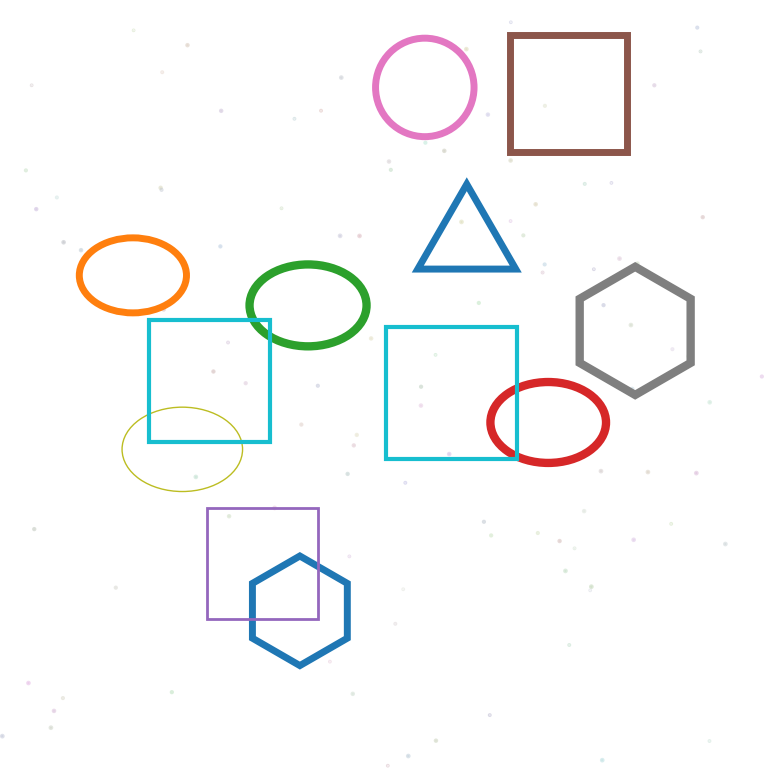[{"shape": "triangle", "thickness": 2.5, "radius": 0.37, "center": [0.606, 0.687]}, {"shape": "hexagon", "thickness": 2.5, "radius": 0.36, "center": [0.389, 0.207]}, {"shape": "oval", "thickness": 2.5, "radius": 0.35, "center": [0.173, 0.642]}, {"shape": "oval", "thickness": 3, "radius": 0.38, "center": [0.4, 0.603]}, {"shape": "oval", "thickness": 3, "radius": 0.38, "center": [0.712, 0.451]}, {"shape": "square", "thickness": 1, "radius": 0.36, "center": [0.341, 0.268]}, {"shape": "square", "thickness": 2.5, "radius": 0.38, "center": [0.738, 0.878]}, {"shape": "circle", "thickness": 2.5, "radius": 0.32, "center": [0.552, 0.886]}, {"shape": "hexagon", "thickness": 3, "radius": 0.42, "center": [0.825, 0.57]}, {"shape": "oval", "thickness": 0.5, "radius": 0.39, "center": [0.237, 0.416]}, {"shape": "square", "thickness": 1.5, "radius": 0.39, "center": [0.272, 0.505]}, {"shape": "square", "thickness": 1.5, "radius": 0.43, "center": [0.586, 0.49]}]